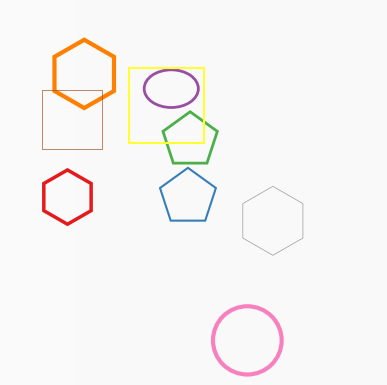[{"shape": "hexagon", "thickness": 2.5, "radius": 0.35, "center": [0.174, 0.488]}, {"shape": "pentagon", "thickness": 1.5, "radius": 0.38, "center": [0.485, 0.488]}, {"shape": "pentagon", "thickness": 2, "radius": 0.37, "center": [0.491, 0.636]}, {"shape": "oval", "thickness": 2, "radius": 0.35, "center": [0.442, 0.77]}, {"shape": "hexagon", "thickness": 3, "radius": 0.44, "center": [0.217, 0.808]}, {"shape": "square", "thickness": 1.5, "radius": 0.49, "center": [0.429, 0.726]}, {"shape": "square", "thickness": 0.5, "radius": 0.39, "center": [0.186, 0.69]}, {"shape": "circle", "thickness": 3, "radius": 0.44, "center": [0.638, 0.116]}, {"shape": "hexagon", "thickness": 0.5, "radius": 0.45, "center": [0.704, 0.426]}]